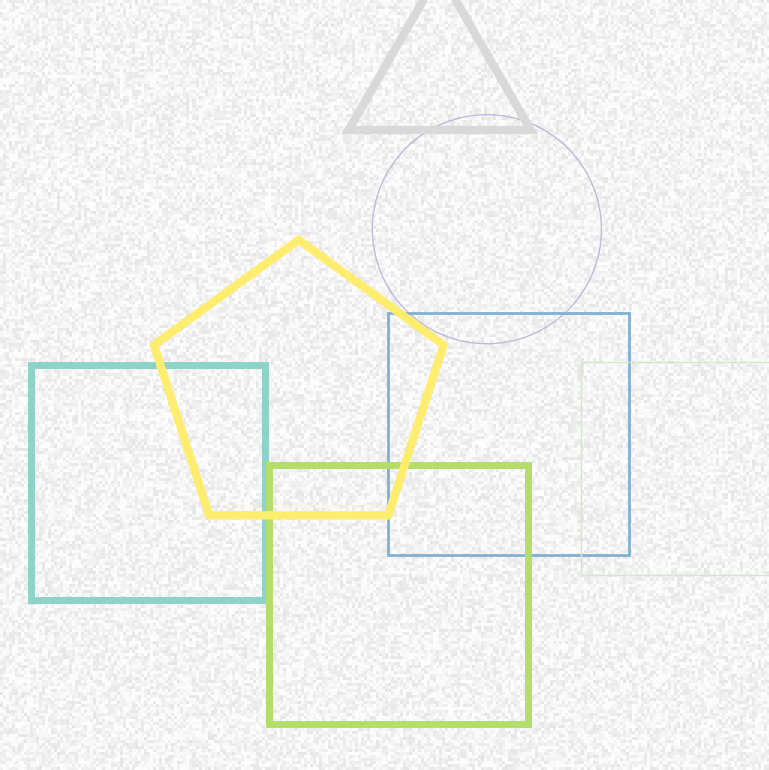[{"shape": "square", "thickness": 2.5, "radius": 0.76, "center": [0.192, 0.373]}, {"shape": "circle", "thickness": 0.5, "radius": 0.74, "center": [0.632, 0.702]}, {"shape": "square", "thickness": 1, "radius": 0.79, "center": [0.66, 0.436]}, {"shape": "square", "thickness": 2.5, "radius": 0.84, "center": [0.518, 0.228]}, {"shape": "triangle", "thickness": 3, "radius": 0.68, "center": [0.571, 0.899]}, {"shape": "square", "thickness": 0.5, "radius": 0.69, "center": [0.893, 0.391]}, {"shape": "pentagon", "thickness": 3, "radius": 0.99, "center": [0.388, 0.491]}]